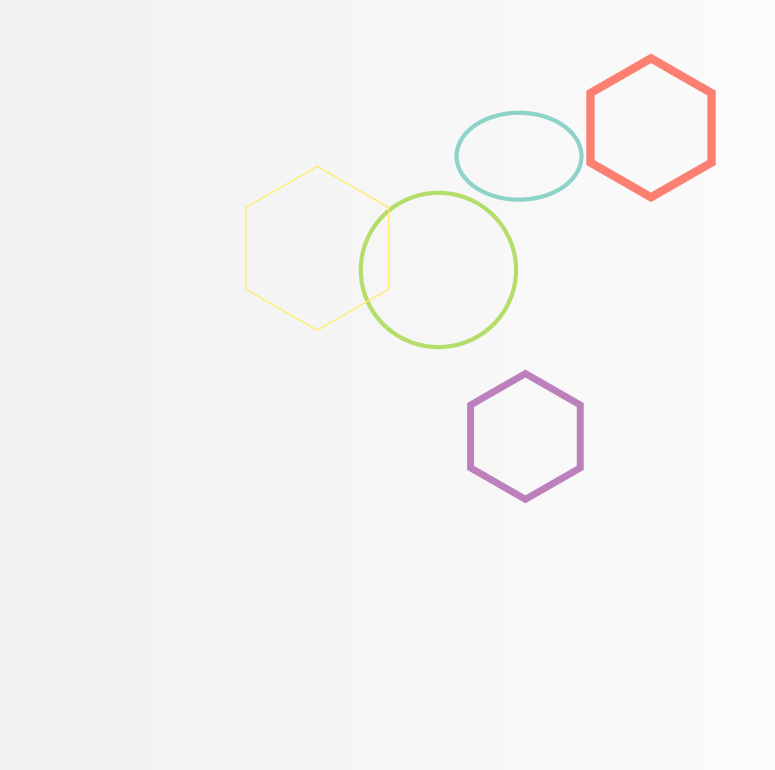[{"shape": "oval", "thickness": 1.5, "radius": 0.4, "center": [0.67, 0.797]}, {"shape": "hexagon", "thickness": 3, "radius": 0.45, "center": [0.84, 0.834]}, {"shape": "circle", "thickness": 1.5, "radius": 0.5, "center": [0.566, 0.649]}, {"shape": "hexagon", "thickness": 2.5, "radius": 0.41, "center": [0.678, 0.433]}, {"shape": "hexagon", "thickness": 0.5, "radius": 0.53, "center": [0.409, 0.677]}]